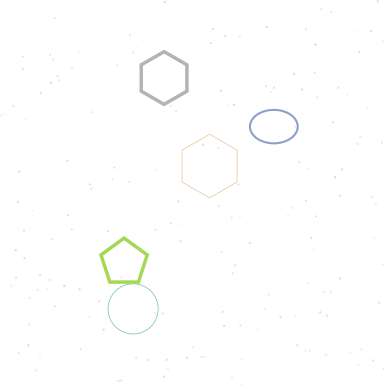[{"shape": "circle", "thickness": 0.5, "radius": 0.33, "center": [0.346, 0.198]}, {"shape": "oval", "thickness": 1.5, "radius": 0.31, "center": [0.711, 0.671]}, {"shape": "pentagon", "thickness": 2.5, "radius": 0.32, "center": [0.322, 0.318]}, {"shape": "hexagon", "thickness": 0.5, "radius": 0.41, "center": [0.544, 0.569]}, {"shape": "hexagon", "thickness": 2.5, "radius": 0.34, "center": [0.426, 0.797]}]